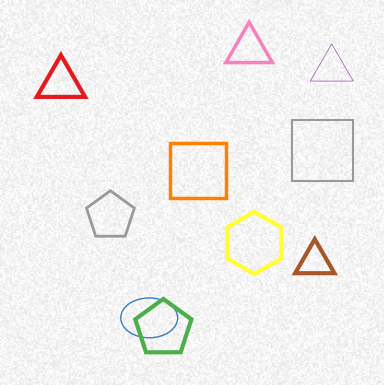[{"shape": "triangle", "thickness": 3, "radius": 0.36, "center": [0.158, 0.785]}, {"shape": "oval", "thickness": 1, "radius": 0.37, "center": [0.388, 0.174]}, {"shape": "pentagon", "thickness": 3, "radius": 0.38, "center": [0.424, 0.147]}, {"shape": "triangle", "thickness": 0.5, "radius": 0.32, "center": [0.862, 0.822]}, {"shape": "square", "thickness": 2.5, "radius": 0.36, "center": [0.515, 0.557]}, {"shape": "hexagon", "thickness": 3, "radius": 0.4, "center": [0.66, 0.369]}, {"shape": "triangle", "thickness": 3, "radius": 0.29, "center": [0.818, 0.32]}, {"shape": "triangle", "thickness": 2.5, "radius": 0.35, "center": [0.647, 0.872]}, {"shape": "pentagon", "thickness": 2, "radius": 0.33, "center": [0.287, 0.439]}, {"shape": "square", "thickness": 1.5, "radius": 0.4, "center": [0.838, 0.609]}]